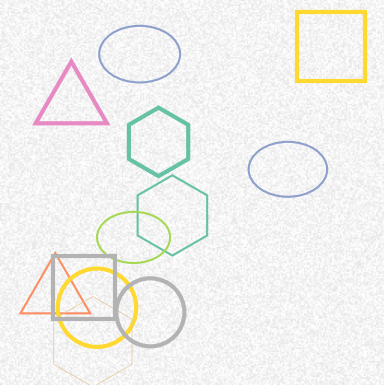[{"shape": "hexagon", "thickness": 3, "radius": 0.44, "center": [0.412, 0.631]}, {"shape": "hexagon", "thickness": 1.5, "radius": 0.52, "center": [0.448, 0.44]}, {"shape": "triangle", "thickness": 1.5, "radius": 0.52, "center": [0.144, 0.238]}, {"shape": "oval", "thickness": 1.5, "radius": 0.51, "center": [0.748, 0.56]}, {"shape": "oval", "thickness": 1.5, "radius": 0.53, "center": [0.363, 0.859]}, {"shape": "triangle", "thickness": 3, "radius": 0.53, "center": [0.185, 0.733]}, {"shape": "oval", "thickness": 1.5, "radius": 0.47, "center": [0.347, 0.383]}, {"shape": "square", "thickness": 3, "radius": 0.45, "center": [0.86, 0.879]}, {"shape": "circle", "thickness": 3, "radius": 0.51, "center": [0.252, 0.201]}, {"shape": "hexagon", "thickness": 0.5, "radius": 0.59, "center": [0.241, 0.112]}, {"shape": "square", "thickness": 3, "radius": 0.4, "center": [0.219, 0.253]}, {"shape": "circle", "thickness": 3, "radius": 0.44, "center": [0.391, 0.189]}]